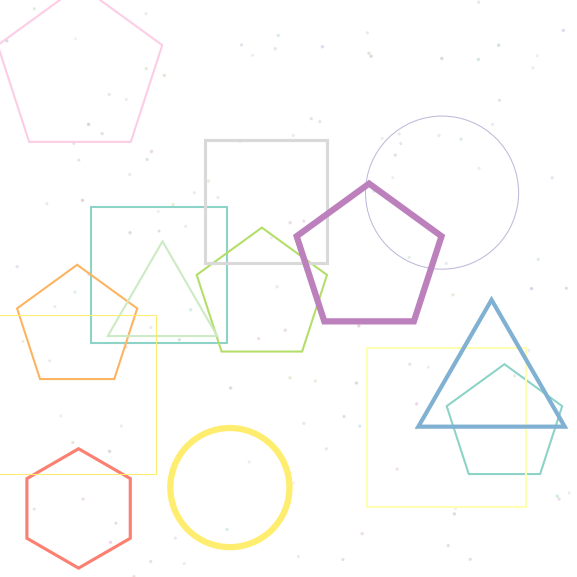[{"shape": "pentagon", "thickness": 1, "radius": 0.53, "center": [0.873, 0.263]}, {"shape": "square", "thickness": 1, "radius": 0.59, "center": [0.276, 0.523]}, {"shape": "square", "thickness": 1, "radius": 0.69, "center": [0.773, 0.259]}, {"shape": "circle", "thickness": 0.5, "radius": 0.66, "center": [0.765, 0.666]}, {"shape": "hexagon", "thickness": 1.5, "radius": 0.52, "center": [0.136, 0.119]}, {"shape": "triangle", "thickness": 2, "radius": 0.73, "center": [0.851, 0.334]}, {"shape": "pentagon", "thickness": 1, "radius": 0.55, "center": [0.134, 0.431]}, {"shape": "pentagon", "thickness": 1, "radius": 0.59, "center": [0.453, 0.486]}, {"shape": "pentagon", "thickness": 1, "radius": 0.75, "center": [0.138, 0.875]}, {"shape": "square", "thickness": 1.5, "radius": 0.53, "center": [0.461, 0.65]}, {"shape": "pentagon", "thickness": 3, "radius": 0.66, "center": [0.639, 0.549]}, {"shape": "triangle", "thickness": 1, "radius": 0.55, "center": [0.281, 0.472]}, {"shape": "circle", "thickness": 3, "radius": 0.52, "center": [0.398, 0.155]}, {"shape": "square", "thickness": 0.5, "radius": 0.69, "center": [0.131, 0.316]}]